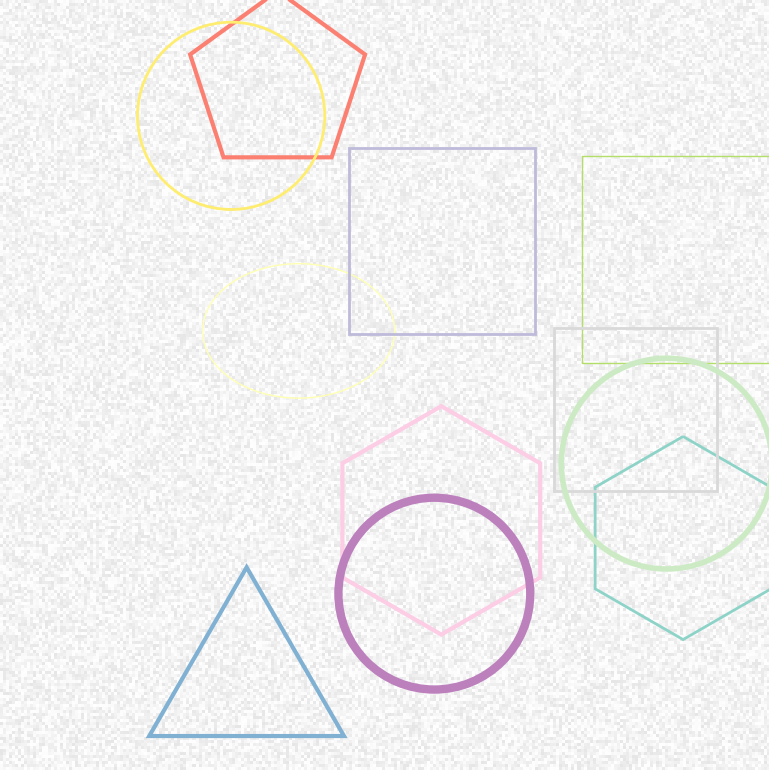[{"shape": "hexagon", "thickness": 1, "radius": 0.66, "center": [0.887, 0.301]}, {"shape": "oval", "thickness": 0.5, "radius": 0.62, "center": [0.388, 0.57]}, {"shape": "square", "thickness": 1, "radius": 0.61, "center": [0.574, 0.687]}, {"shape": "pentagon", "thickness": 1.5, "radius": 0.6, "center": [0.361, 0.892]}, {"shape": "triangle", "thickness": 1.5, "radius": 0.73, "center": [0.32, 0.117]}, {"shape": "square", "thickness": 0.5, "radius": 0.67, "center": [0.891, 0.663]}, {"shape": "hexagon", "thickness": 1.5, "radius": 0.74, "center": [0.573, 0.324]}, {"shape": "square", "thickness": 1, "radius": 0.53, "center": [0.825, 0.468]}, {"shape": "circle", "thickness": 3, "radius": 0.62, "center": [0.564, 0.229]}, {"shape": "circle", "thickness": 2, "radius": 0.68, "center": [0.866, 0.398]}, {"shape": "circle", "thickness": 1, "radius": 0.61, "center": [0.3, 0.85]}]